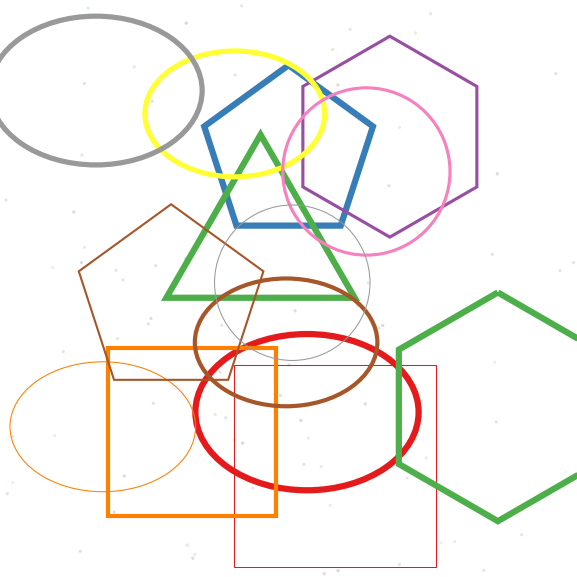[{"shape": "oval", "thickness": 3, "radius": 0.97, "center": [0.532, 0.285]}, {"shape": "square", "thickness": 0.5, "radius": 0.87, "center": [0.581, 0.192]}, {"shape": "pentagon", "thickness": 3, "radius": 0.77, "center": [0.5, 0.733]}, {"shape": "triangle", "thickness": 3, "radius": 0.94, "center": [0.451, 0.578]}, {"shape": "hexagon", "thickness": 3, "radius": 0.99, "center": [0.862, 0.295]}, {"shape": "hexagon", "thickness": 1.5, "radius": 0.87, "center": [0.675, 0.762]}, {"shape": "oval", "thickness": 0.5, "radius": 0.8, "center": [0.178, 0.26]}, {"shape": "square", "thickness": 2, "radius": 0.72, "center": [0.332, 0.251]}, {"shape": "oval", "thickness": 2.5, "radius": 0.78, "center": [0.407, 0.802]}, {"shape": "oval", "thickness": 2, "radius": 0.79, "center": [0.495, 0.406]}, {"shape": "pentagon", "thickness": 1, "radius": 0.84, "center": [0.296, 0.477]}, {"shape": "circle", "thickness": 1.5, "radius": 0.72, "center": [0.634, 0.702]}, {"shape": "circle", "thickness": 0.5, "radius": 0.67, "center": [0.506, 0.51]}, {"shape": "oval", "thickness": 2.5, "radius": 0.92, "center": [0.166, 0.842]}]